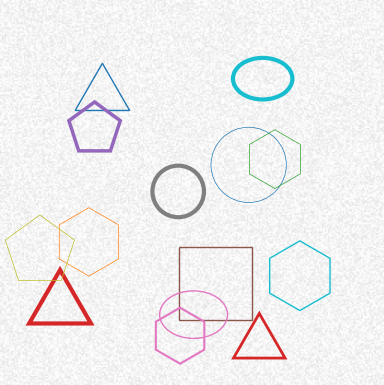[{"shape": "circle", "thickness": 0.5, "radius": 0.49, "center": [0.646, 0.572]}, {"shape": "triangle", "thickness": 1, "radius": 0.41, "center": [0.266, 0.754]}, {"shape": "hexagon", "thickness": 0.5, "radius": 0.44, "center": [0.231, 0.372]}, {"shape": "hexagon", "thickness": 0.5, "radius": 0.38, "center": [0.714, 0.587]}, {"shape": "triangle", "thickness": 3, "radius": 0.46, "center": [0.156, 0.206]}, {"shape": "triangle", "thickness": 2, "radius": 0.39, "center": [0.673, 0.109]}, {"shape": "pentagon", "thickness": 2.5, "radius": 0.35, "center": [0.246, 0.665]}, {"shape": "square", "thickness": 1, "radius": 0.47, "center": [0.56, 0.264]}, {"shape": "hexagon", "thickness": 1.5, "radius": 0.36, "center": [0.468, 0.128]}, {"shape": "oval", "thickness": 1, "radius": 0.44, "center": [0.503, 0.183]}, {"shape": "circle", "thickness": 3, "radius": 0.33, "center": [0.463, 0.503]}, {"shape": "pentagon", "thickness": 0.5, "radius": 0.47, "center": [0.104, 0.347]}, {"shape": "oval", "thickness": 3, "radius": 0.39, "center": [0.682, 0.796]}, {"shape": "hexagon", "thickness": 1, "radius": 0.45, "center": [0.779, 0.284]}]